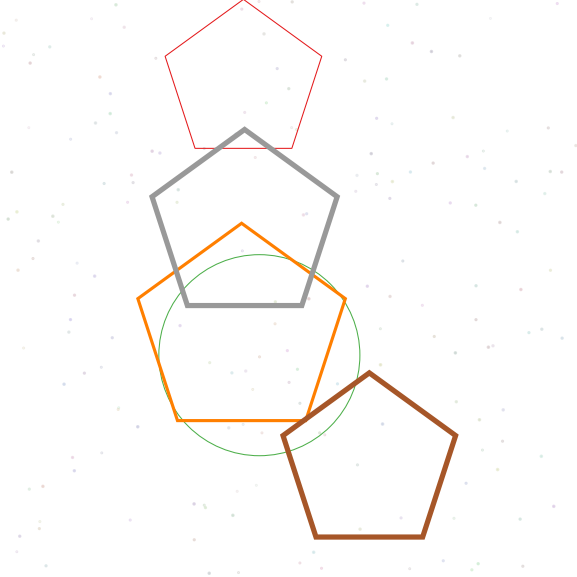[{"shape": "pentagon", "thickness": 0.5, "radius": 0.71, "center": [0.422, 0.858]}, {"shape": "circle", "thickness": 0.5, "radius": 0.87, "center": [0.449, 0.384]}, {"shape": "pentagon", "thickness": 1.5, "radius": 0.94, "center": [0.418, 0.424]}, {"shape": "pentagon", "thickness": 2.5, "radius": 0.79, "center": [0.64, 0.196]}, {"shape": "pentagon", "thickness": 2.5, "radius": 0.84, "center": [0.424, 0.606]}]